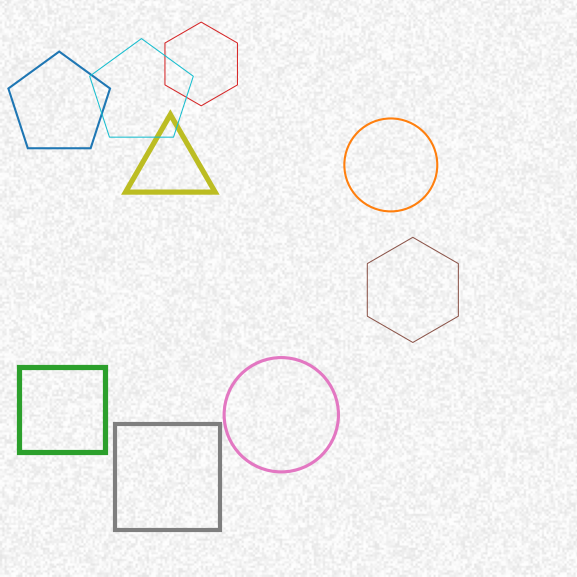[{"shape": "pentagon", "thickness": 1, "radius": 0.46, "center": [0.103, 0.817]}, {"shape": "circle", "thickness": 1, "radius": 0.4, "center": [0.677, 0.714]}, {"shape": "square", "thickness": 2.5, "radius": 0.37, "center": [0.108, 0.29]}, {"shape": "hexagon", "thickness": 0.5, "radius": 0.36, "center": [0.348, 0.888]}, {"shape": "hexagon", "thickness": 0.5, "radius": 0.46, "center": [0.715, 0.497]}, {"shape": "circle", "thickness": 1.5, "radius": 0.49, "center": [0.487, 0.281]}, {"shape": "square", "thickness": 2, "radius": 0.46, "center": [0.29, 0.173]}, {"shape": "triangle", "thickness": 2.5, "radius": 0.45, "center": [0.295, 0.711]}, {"shape": "pentagon", "thickness": 0.5, "radius": 0.47, "center": [0.245, 0.838]}]